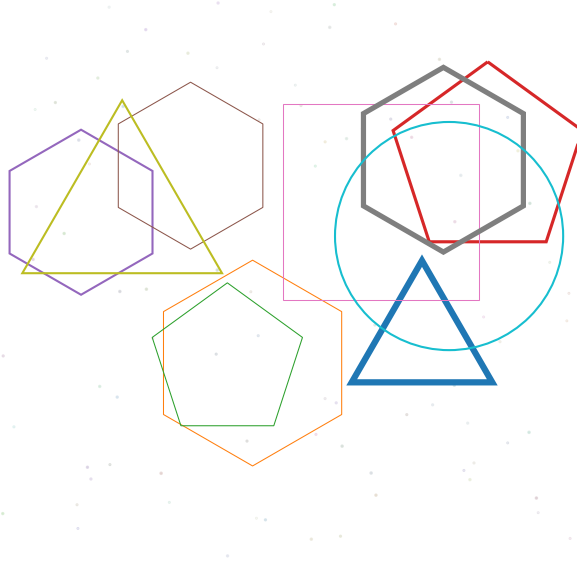[{"shape": "triangle", "thickness": 3, "radius": 0.7, "center": [0.731, 0.407]}, {"shape": "hexagon", "thickness": 0.5, "radius": 0.89, "center": [0.437, 0.37]}, {"shape": "pentagon", "thickness": 0.5, "radius": 0.68, "center": [0.394, 0.373]}, {"shape": "pentagon", "thickness": 1.5, "radius": 0.86, "center": [0.845, 0.72]}, {"shape": "hexagon", "thickness": 1, "radius": 0.71, "center": [0.14, 0.632]}, {"shape": "hexagon", "thickness": 0.5, "radius": 0.72, "center": [0.33, 0.712]}, {"shape": "square", "thickness": 0.5, "radius": 0.85, "center": [0.66, 0.649]}, {"shape": "hexagon", "thickness": 2.5, "radius": 0.8, "center": [0.768, 0.723]}, {"shape": "triangle", "thickness": 1, "radius": 1.0, "center": [0.212, 0.626]}, {"shape": "circle", "thickness": 1, "radius": 0.99, "center": [0.778, 0.59]}]